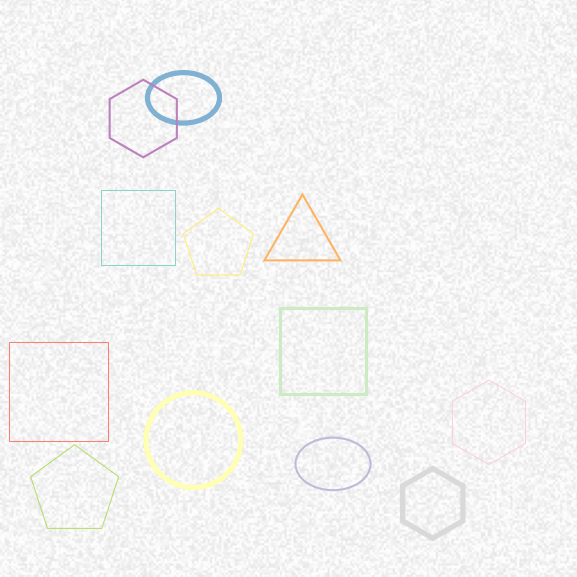[{"shape": "square", "thickness": 0.5, "radius": 0.32, "center": [0.239, 0.605]}, {"shape": "circle", "thickness": 2.5, "radius": 0.41, "center": [0.335, 0.237]}, {"shape": "oval", "thickness": 1, "radius": 0.33, "center": [0.577, 0.196]}, {"shape": "square", "thickness": 0.5, "radius": 0.43, "center": [0.101, 0.321]}, {"shape": "oval", "thickness": 2.5, "radius": 0.31, "center": [0.318, 0.83]}, {"shape": "triangle", "thickness": 1, "radius": 0.38, "center": [0.524, 0.586]}, {"shape": "pentagon", "thickness": 0.5, "radius": 0.4, "center": [0.129, 0.149]}, {"shape": "hexagon", "thickness": 0.5, "radius": 0.37, "center": [0.847, 0.268]}, {"shape": "hexagon", "thickness": 2.5, "radius": 0.3, "center": [0.749, 0.128]}, {"shape": "hexagon", "thickness": 1, "radius": 0.34, "center": [0.248, 0.794]}, {"shape": "square", "thickness": 1.5, "radius": 0.37, "center": [0.559, 0.391]}, {"shape": "pentagon", "thickness": 0.5, "radius": 0.32, "center": [0.378, 0.575]}]